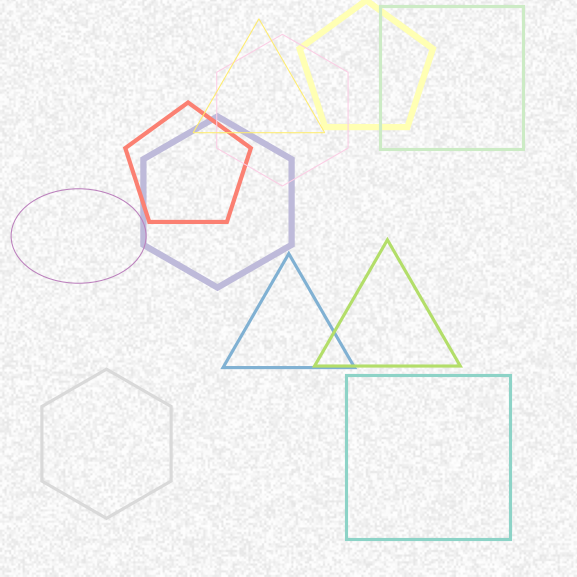[{"shape": "square", "thickness": 1.5, "radius": 0.71, "center": [0.741, 0.208]}, {"shape": "pentagon", "thickness": 3, "radius": 0.61, "center": [0.634, 0.877]}, {"shape": "hexagon", "thickness": 3, "radius": 0.74, "center": [0.377, 0.649]}, {"shape": "pentagon", "thickness": 2, "radius": 0.57, "center": [0.326, 0.707]}, {"shape": "triangle", "thickness": 1.5, "radius": 0.66, "center": [0.5, 0.428]}, {"shape": "triangle", "thickness": 1.5, "radius": 0.73, "center": [0.671, 0.438]}, {"shape": "hexagon", "thickness": 0.5, "radius": 0.66, "center": [0.489, 0.808]}, {"shape": "hexagon", "thickness": 1.5, "radius": 0.65, "center": [0.184, 0.231]}, {"shape": "oval", "thickness": 0.5, "radius": 0.58, "center": [0.136, 0.59]}, {"shape": "square", "thickness": 1.5, "radius": 0.62, "center": [0.781, 0.865]}, {"shape": "triangle", "thickness": 0.5, "radius": 0.66, "center": [0.448, 0.835]}]